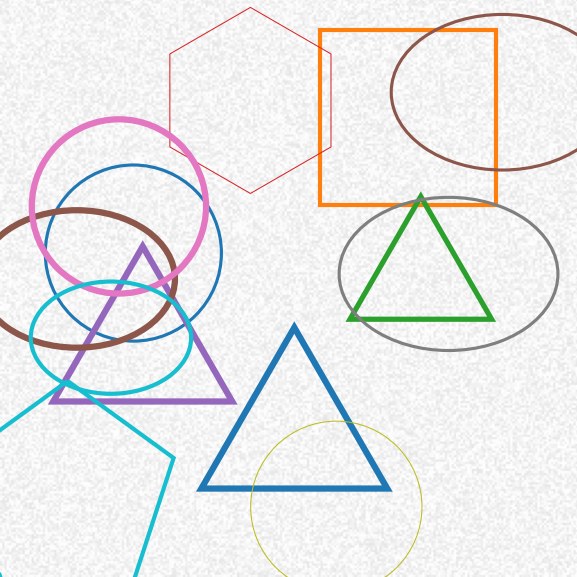[{"shape": "circle", "thickness": 1.5, "radius": 0.76, "center": [0.231, 0.561]}, {"shape": "triangle", "thickness": 3, "radius": 0.93, "center": [0.51, 0.246]}, {"shape": "square", "thickness": 2, "radius": 0.76, "center": [0.706, 0.796]}, {"shape": "triangle", "thickness": 2.5, "radius": 0.71, "center": [0.729, 0.517]}, {"shape": "hexagon", "thickness": 0.5, "radius": 0.81, "center": [0.434, 0.825]}, {"shape": "triangle", "thickness": 3, "radius": 0.89, "center": [0.247, 0.393]}, {"shape": "oval", "thickness": 1.5, "radius": 0.96, "center": [0.87, 0.839]}, {"shape": "oval", "thickness": 3, "radius": 0.85, "center": [0.133, 0.516]}, {"shape": "circle", "thickness": 3, "radius": 0.75, "center": [0.206, 0.642]}, {"shape": "oval", "thickness": 1.5, "radius": 0.95, "center": [0.777, 0.525]}, {"shape": "circle", "thickness": 0.5, "radius": 0.74, "center": [0.582, 0.122]}, {"shape": "oval", "thickness": 2, "radius": 0.69, "center": [0.192, 0.414]}, {"shape": "pentagon", "thickness": 2, "radius": 0.96, "center": [0.117, 0.146]}]